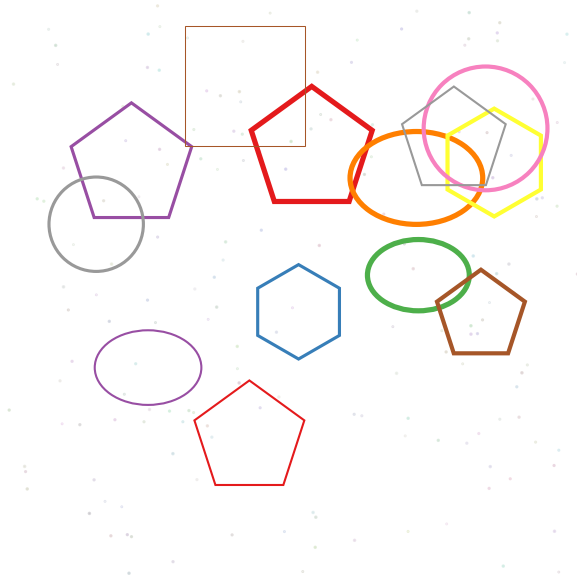[{"shape": "pentagon", "thickness": 2.5, "radius": 0.55, "center": [0.54, 0.739]}, {"shape": "pentagon", "thickness": 1, "radius": 0.5, "center": [0.432, 0.24]}, {"shape": "hexagon", "thickness": 1.5, "radius": 0.41, "center": [0.517, 0.459]}, {"shape": "oval", "thickness": 2.5, "radius": 0.44, "center": [0.724, 0.523]}, {"shape": "pentagon", "thickness": 1.5, "radius": 0.55, "center": [0.228, 0.711]}, {"shape": "oval", "thickness": 1, "radius": 0.46, "center": [0.256, 0.363]}, {"shape": "oval", "thickness": 2.5, "radius": 0.57, "center": [0.721, 0.691]}, {"shape": "hexagon", "thickness": 2, "radius": 0.47, "center": [0.856, 0.718]}, {"shape": "square", "thickness": 0.5, "radius": 0.52, "center": [0.425, 0.851]}, {"shape": "pentagon", "thickness": 2, "radius": 0.4, "center": [0.833, 0.452]}, {"shape": "circle", "thickness": 2, "radius": 0.54, "center": [0.841, 0.777]}, {"shape": "pentagon", "thickness": 1, "radius": 0.47, "center": [0.786, 0.755]}, {"shape": "circle", "thickness": 1.5, "radius": 0.41, "center": [0.167, 0.611]}]